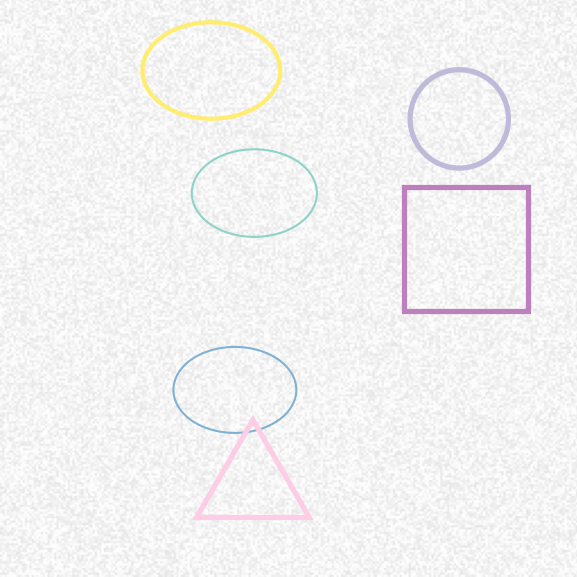[{"shape": "oval", "thickness": 1, "radius": 0.54, "center": [0.44, 0.665]}, {"shape": "circle", "thickness": 2.5, "radius": 0.43, "center": [0.795, 0.793]}, {"shape": "oval", "thickness": 1, "radius": 0.53, "center": [0.407, 0.324]}, {"shape": "triangle", "thickness": 2.5, "radius": 0.56, "center": [0.438, 0.16]}, {"shape": "square", "thickness": 2.5, "radius": 0.54, "center": [0.807, 0.569]}, {"shape": "oval", "thickness": 2, "radius": 0.6, "center": [0.366, 0.877]}]